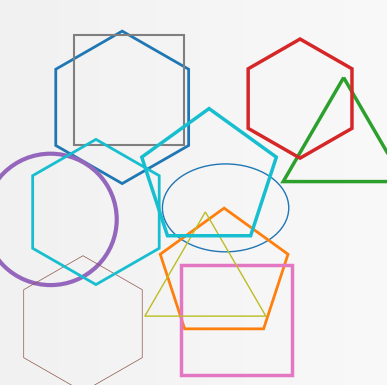[{"shape": "hexagon", "thickness": 2, "radius": 0.99, "center": [0.315, 0.721]}, {"shape": "oval", "thickness": 1, "radius": 0.82, "center": [0.582, 0.46]}, {"shape": "pentagon", "thickness": 2, "radius": 0.87, "center": [0.578, 0.286]}, {"shape": "triangle", "thickness": 2.5, "radius": 0.9, "center": [0.887, 0.618]}, {"shape": "hexagon", "thickness": 2.5, "radius": 0.77, "center": [0.774, 0.744]}, {"shape": "circle", "thickness": 3, "radius": 0.85, "center": [0.131, 0.43]}, {"shape": "hexagon", "thickness": 0.5, "radius": 0.88, "center": [0.214, 0.159]}, {"shape": "square", "thickness": 2.5, "radius": 0.72, "center": [0.61, 0.169]}, {"shape": "square", "thickness": 1.5, "radius": 0.71, "center": [0.333, 0.766]}, {"shape": "triangle", "thickness": 1, "radius": 0.9, "center": [0.53, 0.269]}, {"shape": "pentagon", "thickness": 2.5, "radius": 0.91, "center": [0.539, 0.535]}, {"shape": "hexagon", "thickness": 2, "radius": 0.94, "center": [0.248, 0.449]}]